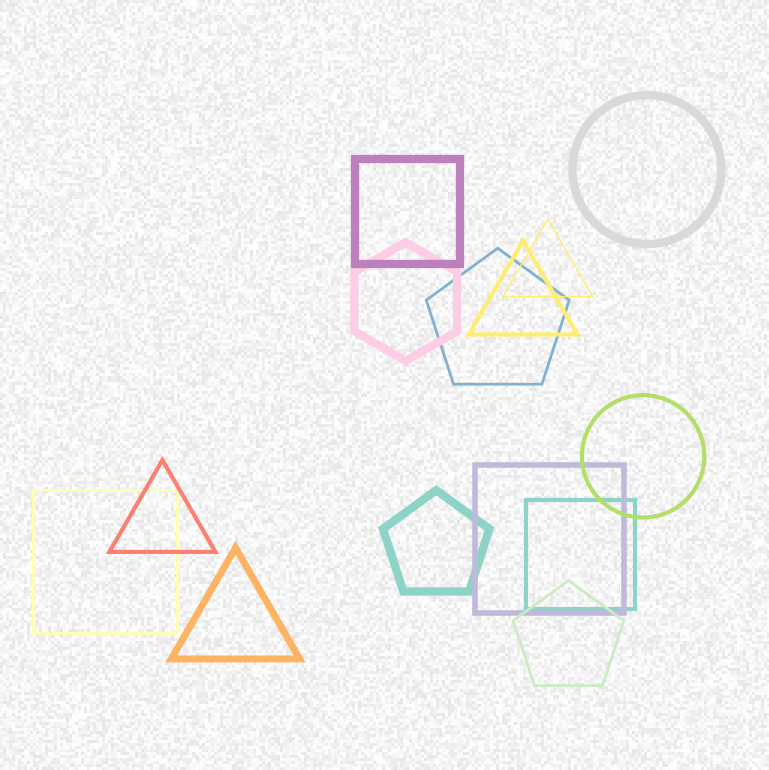[{"shape": "pentagon", "thickness": 3, "radius": 0.36, "center": [0.567, 0.291]}, {"shape": "square", "thickness": 1.5, "radius": 0.35, "center": [0.754, 0.28]}, {"shape": "square", "thickness": 1, "radius": 0.47, "center": [0.136, 0.271]}, {"shape": "square", "thickness": 2, "radius": 0.48, "center": [0.714, 0.3]}, {"shape": "triangle", "thickness": 1.5, "radius": 0.4, "center": [0.211, 0.323]}, {"shape": "pentagon", "thickness": 1, "radius": 0.49, "center": [0.646, 0.58]}, {"shape": "triangle", "thickness": 2.5, "radius": 0.48, "center": [0.306, 0.192]}, {"shape": "circle", "thickness": 1.5, "radius": 0.4, "center": [0.835, 0.407]}, {"shape": "hexagon", "thickness": 3, "radius": 0.39, "center": [0.527, 0.608]}, {"shape": "circle", "thickness": 3, "radius": 0.48, "center": [0.84, 0.78]}, {"shape": "square", "thickness": 3, "radius": 0.34, "center": [0.529, 0.725]}, {"shape": "pentagon", "thickness": 1, "radius": 0.38, "center": [0.738, 0.171]}, {"shape": "triangle", "thickness": 0.5, "radius": 0.34, "center": [0.711, 0.648]}, {"shape": "triangle", "thickness": 1.5, "radius": 0.41, "center": [0.679, 0.606]}]